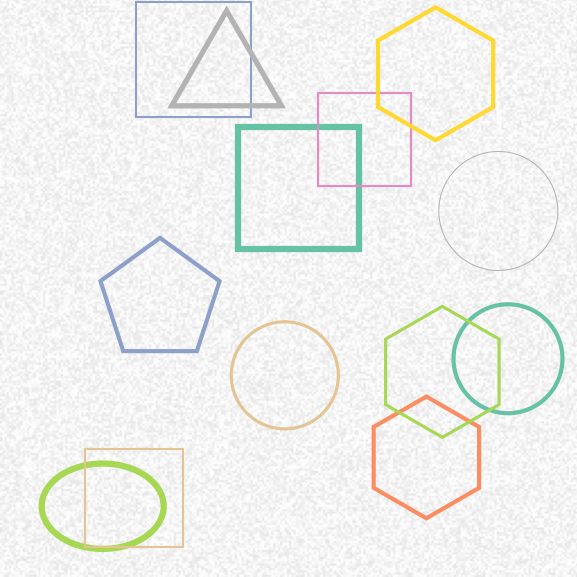[{"shape": "square", "thickness": 3, "radius": 0.53, "center": [0.517, 0.674]}, {"shape": "circle", "thickness": 2, "radius": 0.47, "center": [0.88, 0.378]}, {"shape": "hexagon", "thickness": 2, "radius": 0.53, "center": [0.738, 0.207]}, {"shape": "square", "thickness": 1, "radius": 0.5, "center": [0.335, 0.896]}, {"shape": "pentagon", "thickness": 2, "radius": 0.54, "center": [0.277, 0.479]}, {"shape": "square", "thickness": 1, "radius": 0.4, "center": [0.631, 0.758]}, {"shape": "oval", "thickness": 3, "radius": 0.53, "center": [0.178, 0.123]}, {"shape": "hexagon", "thickness": 1.5, "radius": 0.57, "center": [0.766, 0.355]}, {"shape": "hexagon", "thickness": 2, "radius": 0.58, "center": [0.754, 0.871]}, {"shape": "square", "thickness": 1, "radius": 0.42, "center": [0.232, 0.137]}, {"shape": "circle", "thickness": 1.5, "radius": 0.46, "center": [0.493, 0.349]}, {"shape": "circle", "thickness": 0.5, "radius": 0.52, "center": [0.863, 0.634]}, {"shape": "triangle", "thickness": 2.5, "radius": 0.55, "center": [0.392, 0.871]}]